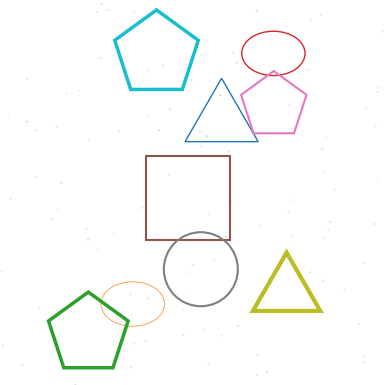[{"shape": "triangle", "thickness": 1, "radius": 0.55, "center": [0.576, 0.687]}, {"shape": "oval", "thickness": 0.5, "radius": 0.41, "center": [0.345, 0.21]}, {"shape": "pentagon", "thickness": 2.5, "radius": 0.54, "center": [0.229, 0.133]}, {"shape": "oval", "thickness": 1, "radius": 0.41, "center": [0.71, 0.861]}, {"shape": "square", "thickness": 1.5, "radius": 0.55, "center": [0.487, 0.486]}, {"shape": "pentagon", "thickness": 1.5, "radius": 0.45, "center": [0.711, 0.726]}, {"shape": "circle", "thickness": 1.5, "radius": 0.48, "center": [0.522, 0.301]}, {"shape": "triangle", "thickness": 3, "radius": 0.51, "center": [0.744, 0.243]}, {"shape": "pentagon", "thickness": 2.5, "radius": 0.57, "center": [0.407, 0.86]}]